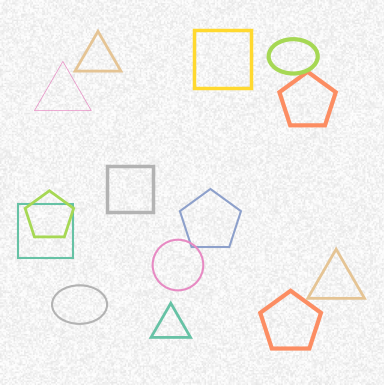[{"shape": "triangle", "thickness": 2, "radius": 0.3, "center": [0.444, 0.153]}, {"shape": "square", "thickness": 1.5, "radius": 0.35, "center": [0.118, 0.4]}, {"shape": "pentagon", "thickness": 3, "radius": 0.41, "center": [0.755, 0.162]}, {"shape": "pentagon", "thickness": 3, "radius": 0.38, "center": [0.799, 0.737]}, {"shape": "pentagon", "thickness": 1.5, "radius": 0.42, "center": [0.547, 0.426]}, {"shape": "circle", "thickness": 1.5, "radius": 0.33, "center": [0.462, 0.312]}, {"shape": "triangle", "thickness": 0.5, "radius": 0.43, "center": [0.163, 0.755]}, {"shape": "oval", "thickness": 3, "radius": 0.32, "center": [0.762, 0.854]}, {"shape": "pentagon", "thickness": 2, "radius": 0.33, "center": [0.128, 0.438]}, {"shape": "square", "thickness": 2.5, "radius": 0.37, "center": [0.578, 0.847]}, {"shape": "triangle", "thickness": 2, "radius": 0.43, "center": [0.873, 0.268]}, {"shape": "triangle", "thickness": 2, "radius": 0.34, "center": [0.255, 0.85]}, {"shape": "square", "thickness": 2.5, "radius": 0.3, "center": [0.337, 0.509]}, {"shape": "oval", "thickness": 1.5, "radius": 0.36, "center": [0.207, 0.209]}]